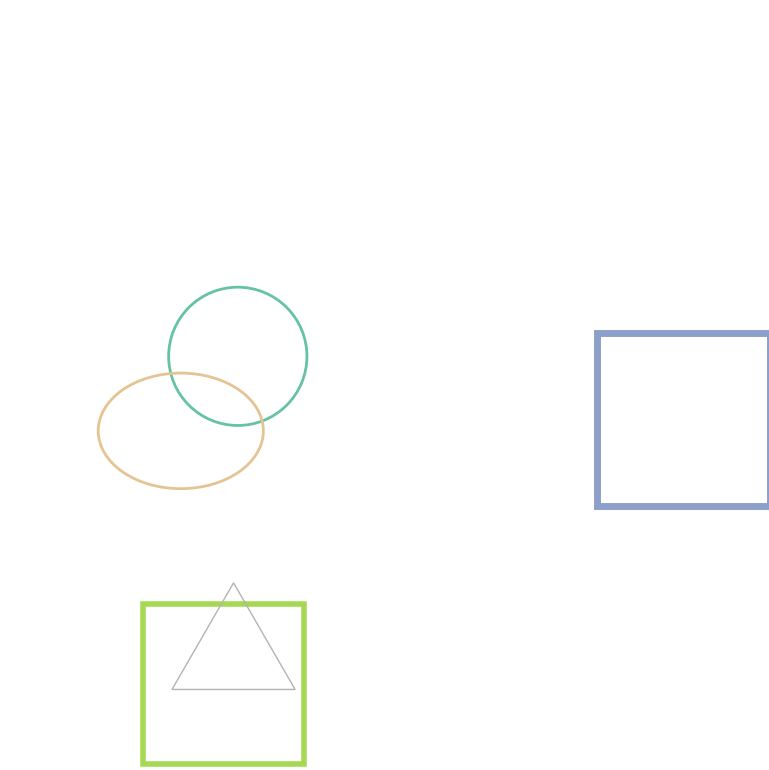[{"shape": "circle", "thickness": 1, "radius": 0.45, "center": [0.309, 0.537]}, {"shape": "square", "thickness": 2.5, "radius": 0.56, "center": [0.888, 0.455]}, {"shape": "square", "thickness": 2, "radius": 0.52, "center": [0.29, 0.112]}, {"shape": "oval", "thickness": 1, "radius": 0.54, "center": [0.235, 0.44]}, {"shape": "triangle", "thickness": 0.5, "radius": 0.46, "center": [0.303, 0.151]}]